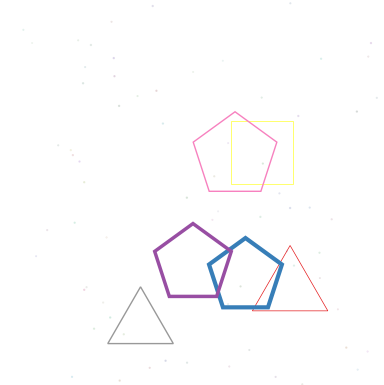[{"shape": "triangle", "thickness": 0.5, "radius": 0.57, "center": [0.753, 0.249]}, {"shape": "pentagon", "thickness": 3, "radius": 0.5, "center": [0.638, 0.282]}, {"shape": "pentagon", "thickness": 2.5, "radius": 0.52, "center": [0.501, 0.315]}, {"shape": "square", "thickness": 0.5, "radius": 0.41, "center": [0.68, 0.603]}, {"shape": "pentagon", "thickness": 1, "radius": 0.57, "center": [0.61, 0.595]}, {"shape": "triangle", "thickness": 1, "radius": 0.49, "center": [0.365, 0.157]}]